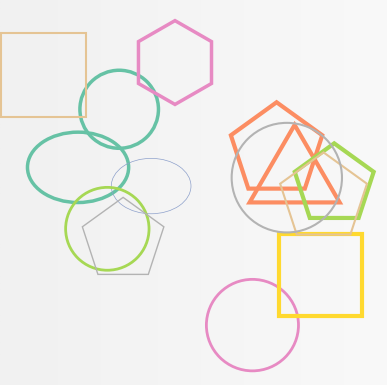[{"shape": "circle", "thickness": 2.5, "radius": 0.51, "center": [0.308, 0.716]}, {"shape": "oval", "thickness": 2.5, "radius": 0.65, "center": [0.201, 0.565]}, {"shape": "pentagon", "thickness": 3, "radius": 0.62, "center": [0.714, 0.61]}, {"shape": "triangle", "thickness": 3, "radius": 0.67, "center": [0.76, 0.541]}, {"shape": "oval", "thickness": 0.5, "radius": 0.51, "center": [0.39, 0.517]}, {"shape": "hexagon", "thickness": 2.5, "radius": 0.54, "center": [0.452, 0.838]}, {"shape": "circle", "thickness": 2, "radius": 0.59, "center": [0.651, 0.156]}, {"shape": "pentagon", "thickness": 3, "radius": 0.54, "center": [0.862, 0.521]}, {"shape": "circle", "thickness": 2, "radius": 0.54, "center": [0.277, 0.406]}, {"shape": "square", "thickness": 3, "radius": 0.53, "center": [0.827, 0.285]}, {"shape": "pentagon", "thickness": 1.5, "radius": 0.59, "center": [0.835, 0.486]}, {"shape": "square", "thickness": 1.5, "radius": 0.55, "center": [0.111, 0.806]}, {"shape": "circle", "thickness": 1.5, "radius": 0.71, "center": [0.74, 0.539]}, {"shape": "pentagon", "thickness": 1, "radius": 0.55, "center": [0.318, 0.377]}]